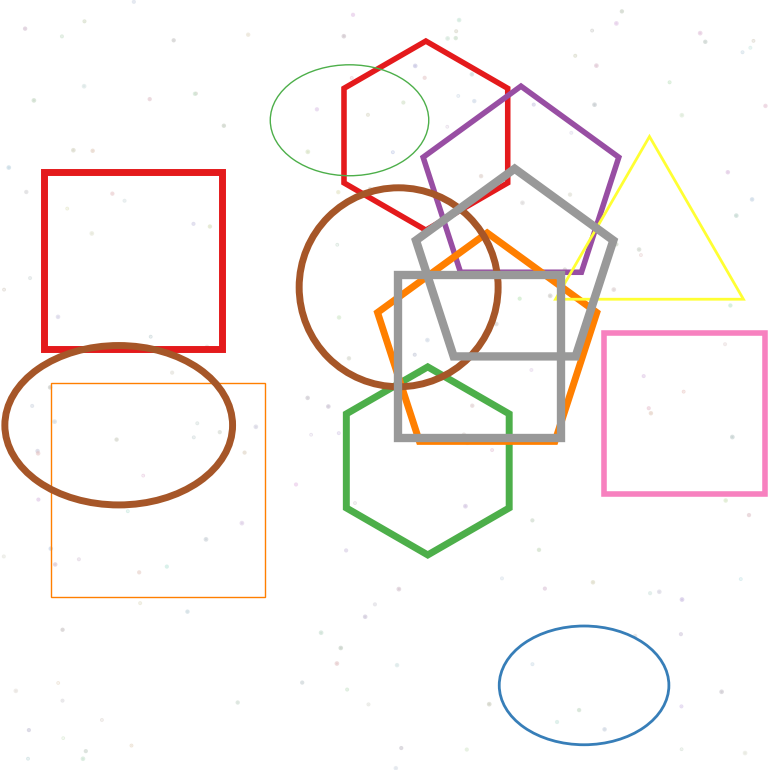[{"shape": "hexagon", "thickness": 2, "radius": 0.61, "center": [0.553, 0.824]}, {"shape": "square", "thickness": 2.5, "radius": 0.58, "center": [0.173, 0.662]}, {"shape": "oval", "thickness": 1, "radius": 0.55, "center": [0.759, 0.11]}, {"shape": "hexagon", "thickness": 2.5, "radius": 0.61, "center": [0.556, 0.401]}, {"shape": "oval", "thickness": 0.5, "radius": 0.51, "center": [0.454, 0.844]}, {"shape": "pentagon", "thickness": 2, "radius": 0.67, "center": [0.677, 0.754]}, {"shape": "square", "thickness": 0.5, "radius": 0.69, "center": [0.205, 0.364]}, {"shape": "pentagon", "thickness": 2.5, "radius": 0.75, "center": [0.633, 0.548]}, {"shape": "triangle", "thickness": 1, "radius": 0.7, "center": [0.843, 0.682]}, {"shape": "oval", "thickness": 2.5, "radius": 0.74, "center": [0.154, 0.448]}, {"shape": "circle", "thickness": 2.5, "radius": 0.65, "center": [0.518, 0.627]}, {"shape": "square", "thickness": 2, "radius": 0.52, "center": [0.889, 0.463]}, {"shape": "pentagon", "thickness": 3, "radius": 0.67, "center": [0.668, 0.646]}, {"shape": "square", "thickness": 3, "radius": 0.53, "center": [0.623, 0.538]}]